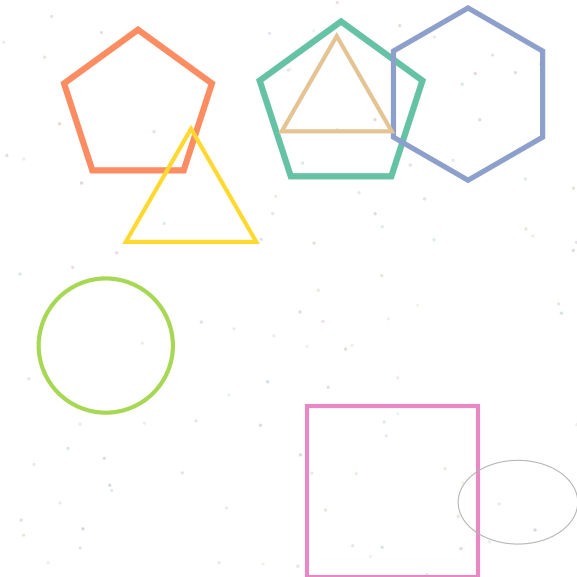[{"shape": "pentagon", "thickness": 3, "radius": 0.74, "center": [0.591, 0.814]}, {"shape": "pentagon", "thickness": 3, "radius": 0.67, "center": [0.239, 0.813]}, {"shape": "hexagon", "thickness": 2.5, "radius": 0.75, "center": [0.81, 0.836]}, {"shape": "square", "thickness": 2, "radius": 0.74, "center": [0.679, 0.149]}, {"shape": "circle", "thickness": 2, "radius": 0.58, "center": [0.183, 0.401]}, {"shape": "triangle", "thickness": 2, "radius": 0.65, "center": [0.331, 0.645]}, {"shape": "triangle", "thickness": 2, "radius": 0.55, "center": [0.583, 0.827]}, {"shape": "oval", "thickness": 0.5, "radius": 0.52, "center": [0.897, 0.13]}]